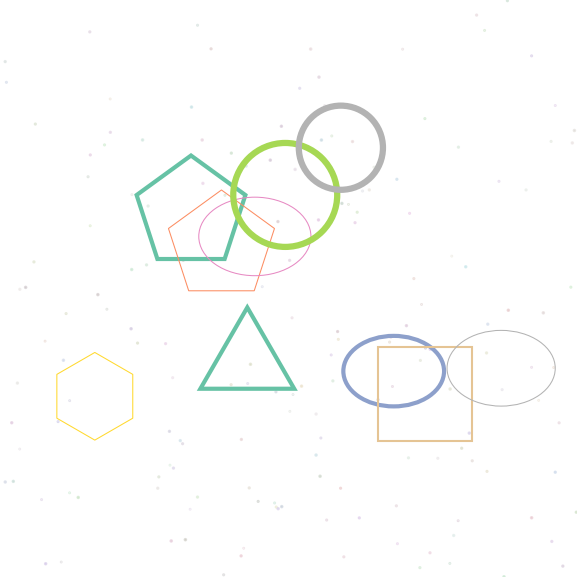[{"shape": "triangle", "thickness": 2, "radius": 0.47, "center": [0.428, 0.373]}, {"shape": "pentagon", "thickness": 2, "radius": 0.5, "center": [0.331, 0.631]}, {"shape": "pentagon", "thickness": 0.5, "radius": 0.48, "center": [0.383, 0.574]}, {"shape": "oval", "thickness": 2, "radius": 0.44, "center": [0.682, 0.356]}, {"shape": "oval", "thickness": 0.5, "radius": 0.49, "center": [0.441, 0.59]}, {"shape": "circle", "thickness": 3, "radius": 0.45, "center": [0.494, 0.662]}, {"shape": "hexagon", "thickness": 0.5, "radius": 0.38, "center": [0.164, 0.313]}, {"shape": "square", "thickness": 1, "radius": 0.41, "center": [0.736, 0.316]}, {"shape": "oval", "thickness": 0.5, "radius": 0.47, "center": [0.868, 0.361]}, {"shape": "circle", "thickness": 3, "radius": 0.36, "center": [0.59, 0.743]}]